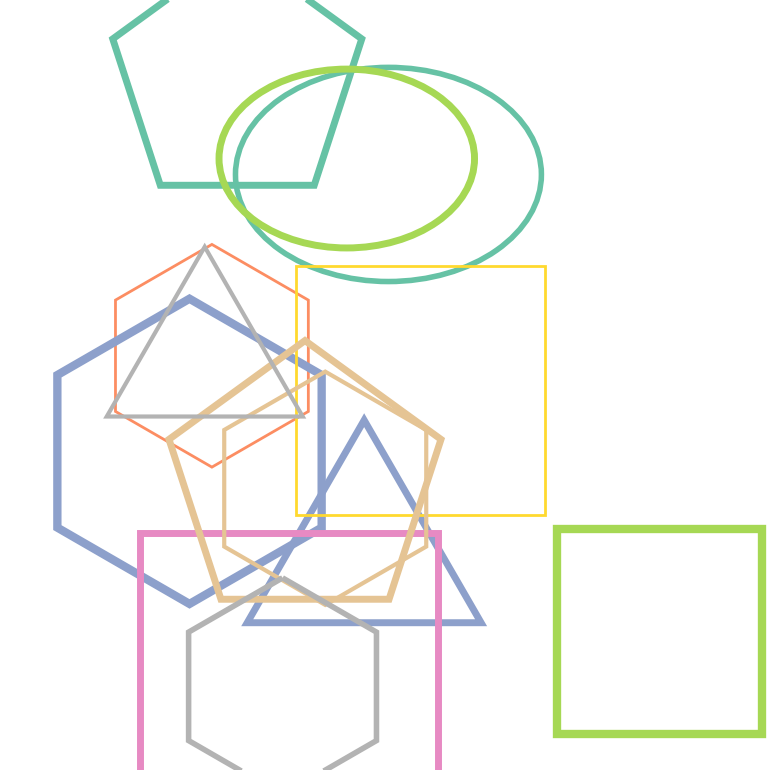[{"shape": "pentagon", "thickness": 2.5, "radius": 0.85, "center": [0.308, 0.897]}, {"shape": "oval", "thickness": 2, "radius": 0.99, "center": [0.504, 0.773]}, {"shape": "hexagon", "thickness": 1, "radius": 0.72, "center": [0.275, 0.538]}, {"shape": "triangle", "thickness": 2.5, "radius": 0.88, "center": [0.473, 0.279]}, {"shape": "hexagon", "thickness": 3, "radius": 0.99, "center": [0.246, 0.414]}, {"shape": "square", "thickness": 2.5, "radius": 0.97, "center": [0.375, 0.115]}, {"shape": "oval", "thickness": 2.5, "radius": 0.83, "center": [0.45, 0.794]}, {"shape": "square", "thickness": 3, "radius": 0.67, "center": [0.856, 0.18]}, {"shape": "square", "thickness": 1, "radius": 0.81, "center": [0.546, 0.493]}, {"shape": "pentagon", "thickness": 2.5, "radius": 0.93, "center": [0.396, 0.372]}, {"shape": "hexagon", "thickness": 1.5, "radius": 0.76, "center": [0.422, 0.366]}, {"shape": "hexagon", "thickness": 2, "radius": 0.7, "center": [0.367, 0.109]}, {"shape": "triangle", "thickness": 1.5, "radius": 0.73, "center": [0.266, 0.533]}]